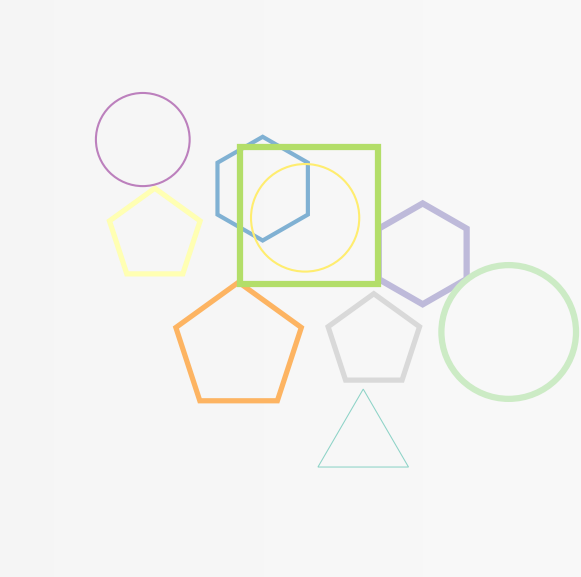[{"shape": "triangle", "thickness": 0.5, "radius": 0.45, "center": [0.625, 0.235]}, {"shape": "pentagon", "thickness": 2.5, "radius": 0.41, "center": [0.266, 0.591]}, {"shape": "hexagon", "thickness": 3, "radius": 0.44, "center": [0.727, 0.56]}, {"shape": "hexagon", "thickness": 2, "radius": 0.45, "center": [0.452, 0.672]}, {"shape": "pentagon", "thickness": 2.5, "radius": 0.57, "center": [0.41, 0.397]}, {"shape": "square", "thickness": 3, "radius": 0.59, "center": [0.532, 0.626]}, {"shape": "pentagon", "thickness": 2.5, "radius": 0.41, "center": [0.643, 0.408]}, {"shape": "circle", "thickness": 1, "radius": 0.4, "center": [0.246, 0.758]}, {"shape": "circle", "thickness": 3, "radius": 0.58, "center": [0.875, 0.424]}, {"shape": "circle", "thickness": 1, "radius": 0.47, "center": [0.525, 0.622]}]